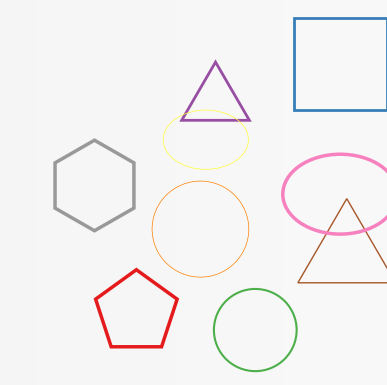[{"shape": "pentagon", "thickness": 2.5, "radius": 0.55, "center": [0.352, 0.189]}, {"shape": "square", "thickness": 2, "radius": 0.6, "center": [0.878, 0.833]}, {"shape": "circle", "thickness": 1.5, "radius": 0.53, "center": [0.659, 0.143]}, {"shape": "triangle", "thickness": 2, "radius": 0.5, "center": [0.556, 0.738]}, {"shape": "circle", "thickness": 0.5, "radius": 0.62, "center": [0.517, 0.405]}, {"shape": "oval", "thickness": 0.5, "radius": 0.55, "center": [0.531, 0.637]}, {"shape": "triangle", "thickness": 1, "radius": 0.73, "center": [0.895, 0.338]}, {"shape": "oval", "thickness": 2.5, "radius": 0.74, "center": [0.878, 0.496]}, {"shape": "hexagon", "thickness": 2.5, "radius": 0.59, "center": [0.244, 0.518]}]